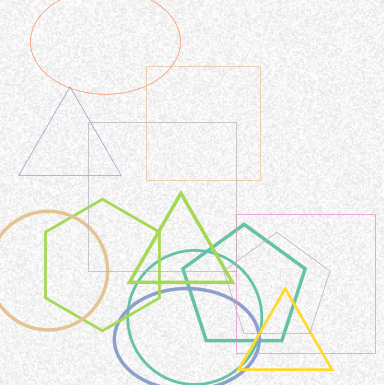[{"shape": "pentagon", "thickness": 2.5, "radius": 0.83, "center": [0.634, 0.25]}, {"shape": "circle", "thickness": 2, "radius": 0.87, "center": [0.506, 0.175]}, {"shape": "oval", "thickness": 0.5, "radius": 0.97, "center": [0.274, 0.891]}, {"shape": "triangle", "thickness": 0.5, "radius": 0.77, "center": [0.182, 0.621]}, {"shape": "oval", "thickness": 2.5, "radius": 0.94, "center": [0.485, 0.119]}, {"shape": "square", "thickness": 0.5, "radius": 0.9, "center": [0.794, 0.263]}, {"shape": "triangle", "thickness": 2.5, "radius": 0.77, "center": [0.47, 0.344]}, {"shape": "hexagon", "thickness": 2, "radius": 0.85, "center": [0.266, 0.312]}, {"shape": "triangle", "thickness": 2, "radius": 0.7, "center": [0.741, 0.11]}, {"shape": "circle", "thickness": 2.5, "radius": 0.77, "center": [0.125, 0.297]}, {"shape": "square", "thickness": 0.5, "radius": 0.74, "center": [0.528, 0.681]}, {"shape": "pentagon", "thickness": 0.5, "radius": 0.73, "center": [0.719, 0.251]}, {"shape": "square", "thickness": 0.5, "radius": 0.96, "center": [0.421, 0.489]}]